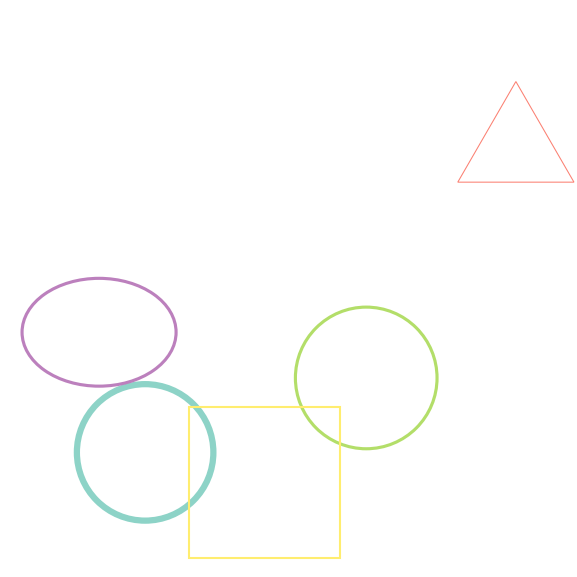[{"shape": "circle", "thickness": 3, "radius": 0.59, "center": [0.251, 0.216]}, {"shape": "triangle", "thickness": 0.5, "radius": 0.58, "center": [0.893, 0.742]}, {"shape": "circle", "thickness": 1.5, "radius": 0.61, "center": [0.634, 0.345]}, {"shape": "oval", "thickness": 1.5, "radius": 0.67, "center": [0.172, 0.424]}, {"shape": "square", "thickness": 1, "radius": 0.65, "center": [0.458, 0.164]}]